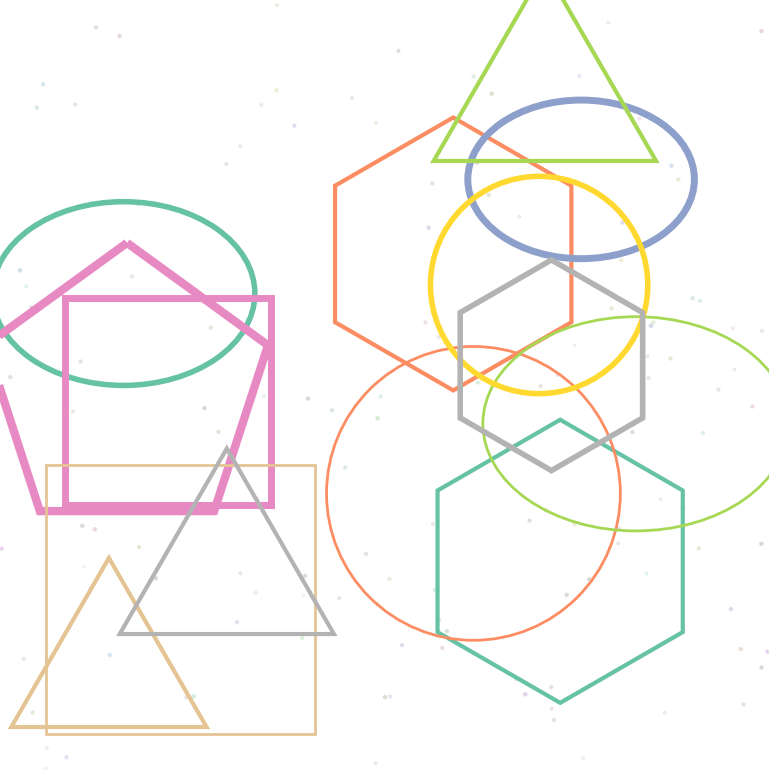[{"shape": "oval", "thickness": 2, "radius": 0.85, "center": [0.161, 0.619]}, {"shape": "hexagon", "thickness": 1.5, "radius": 0.92, "center": [0.727, 0.271]}, {"shape": "circle", "thickness": 1, "radius": 0.95, "center": [0.615, 0.359]}, {"shape": "hexagon", "thickness": 1.5, "radius": 0.89, "center": [0.589, 0.67]}, {"shape": "oval", "thickness": 2.5, "radius": 0.74, "center": [0.755, 0.767]}, {"shape": "pentagon", "thickness": 3, "radius": 0.96, "center": [0.165, 0.492]}, {"shape": "square", "thickness": 2.5, "radius": 0.67, "center": [0.218, 0.479]}, {"shape": "oval", "thickness": 1, "radius": 0.99, "center": [0.826, 0.45]}, {"shape": "triangle", "thickness": 1.5, "radius": 0.83, "center": [0.708, 0.874]}, {"shape": "circle", "thickness": 2, "radius": 0.71, "center": [0.7, 0.63]}, {"shape": "square", "thickness": 1, "radius": 0.87, "center": [0.234, 0.222]}, {"shape": "triangle", "thickness": 1.5, "radius": 0.73, "center": [0.141, 0.129]}, {"shape": "hexagon", "thickness": 2, "radius": 0.68, "center": [0.716, 0.526]}, {"shape": "triangle", "thickness": 1.5, "radius": 0.8, "center": [0.295, 0.257]}]